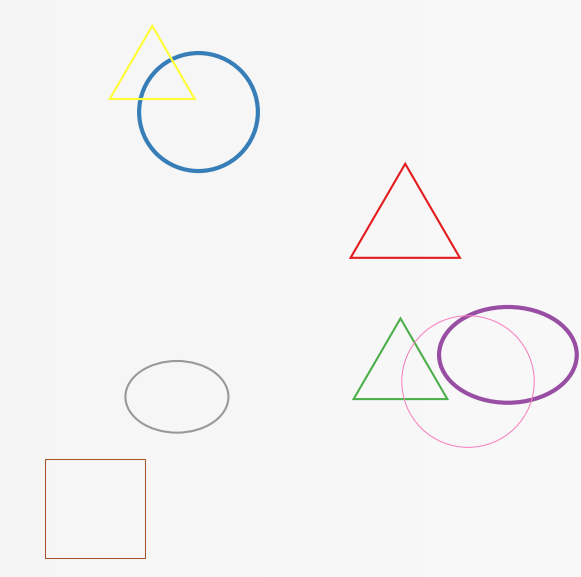[{"shape": "triangle", "thickness": 1, "radius": 0.54, "center": [0.697, 0.607]}, {"shape": "circle", "thickness": 2, "radius": 0.51, "center": [0.341, 0.805]}, {"shape": "triangle", "thickness": 1, "radius": 0.47, "center": [0.689, 0.355]}, {"shape": "oval", "thickness": 2, "radius": 0.59, "center": [0.874, 0.385]}, {"shape": "triangle", "thickness": 1, "radius": 0.42, "center": [0.262, 0.87]}, {"shape": "square", "thickness": 0.5, "radius": 0.43, "center": [0.163, 0.118]}, {"shape": "circle", "thickness": 0.5, "radius": 0.57, "center": [0.805, 0.338]}, {"shape": "oval", "thickness": 1, "radius": 0.44, "center": [0.304, 0.312]}]